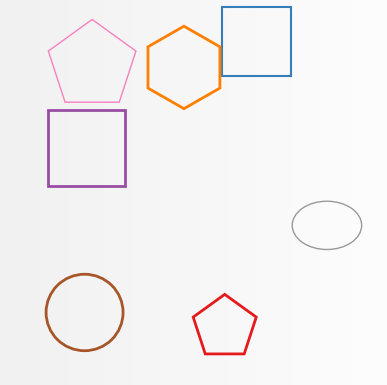[{"shape": "pentagon", "thickness": 2, "radius": 0.43, "center": [0.58, 0.15]}, {"shape": "square", "thickness": 1.5, "radius": 0.44, "center": [0.662, 0.892]}, {"shape": "square", "thickness": 2, "radius": 0.5, "center": [0.223, 0.615]}, {"shape": "hexagon", "thickness": 2, "radius": 0.54, "center": [0.475, 0.825]}, {"shape": "circle", "thickness": 2, "radius": 0.5, "center": [0.218, 0.188]}, {"shape": "pentagon", "thickness": 1, "radius": 0.59, "center": [0.238, 0.831]}, {"shape": "oval", "thickness": 1, "radius": 0.45, "center": [0.844, 0.415]}]